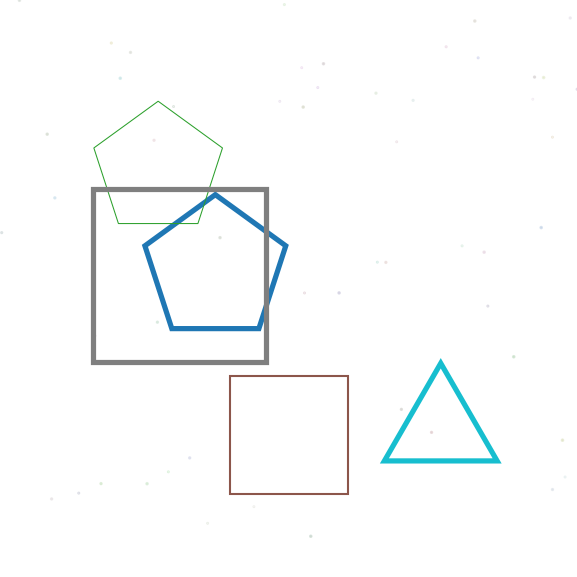[{"shape": "pentagon", "thickness": 2.5, "radius": 0.64, "center": [0.373, 0.534]}, {"shape": "pentagon", "thickness": 0.5, "radius": 0.59, "center": [0.274, 0.707]}, {"shape": "square", "thickness": 1, "radius": 0.51, "center": [0.5, 0.245]}, {"shape": "square", "thickness": 2.5, "radius": 0.75, "center": [0.31, 0.522]}, {"shape": "triangle", "thickness": 2.5, "radius": 0.56, "center": [0.763, 0.257]}]